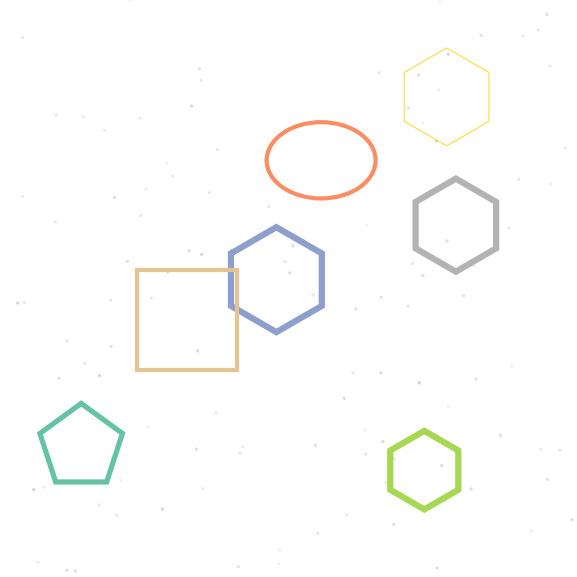[{"shape": "pentagon", "thickness": 2.5, "radius": 0.38, "center": [0.141, 0.225]}, {"shape": "oval", "thickness": 2, "radius": 0.47, "center": [0.556, 0.722]}, {"shape": "hexagon", "thickness": 3, "radius": 0.45, "center": [0.479, 0.515]}, {"shape": "hexagon", "thickness": 3, "radius": 0.34, "center": [0.735, 0.185]}, {"shape": "hexagon", "thickness": 0.5, "radius": 0.42, "center": [0.773, 0.831]}, {"shape": "square", "thickness": 2, "radius": 0.43, "center": [0.324, 0.446]}, {"shape": "hexagon", "thickness": 3, "radius": 0.4, "center": [0.789, 0.609]}]